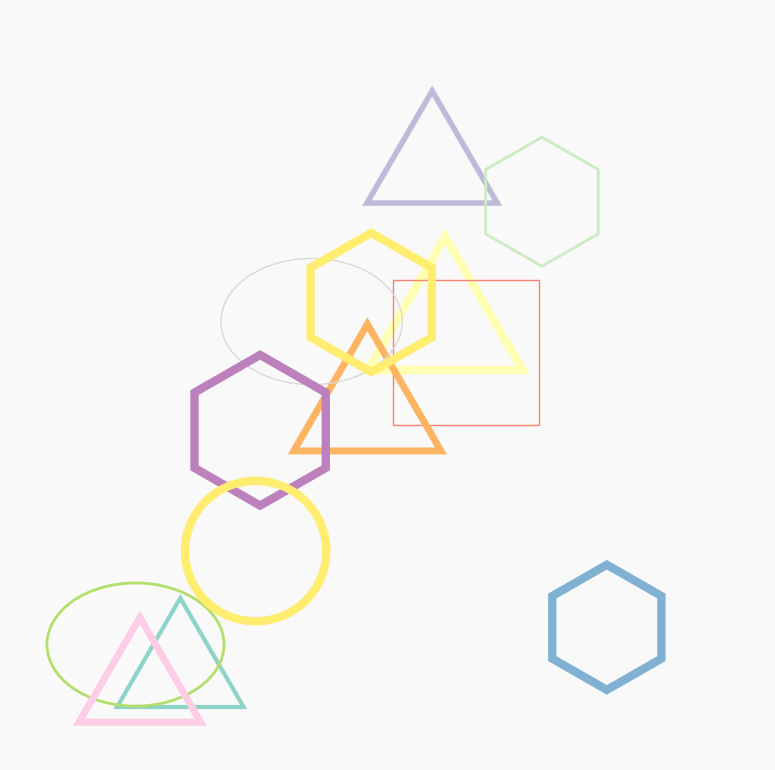[{"shape": "triangle", "thickness": 1.5, "radius": 0.47, "center": [0.233, 0.129]}, {"shape": "triangle", "thickness": 3, "radius": 0.58, "center": [0.575, 0.577]}, {"shape": "triangle", "thickness": 2, "radius": 0.49, "center": [0.558, 0.785]}, {"shape": "square", "thickness": 0.5, "radius": 0.47, "center": [0.601, 0.542]}, {"shape": "hexagon", "thickness": 3, "radius": 0.41, "center": [0.783, 0.185]}, {"shape": "triangle", "thickness": 2.5, "radius": 0.55, "center": [0.474, 0.469]}, {"shape": "oval", "thickness": 1, "radius": 0.57, "center": [0.175, 0.163]}, {"shape": "triangle", "thickness": 2.5, "radius": 0.45, "center": [0.18, 0.107]}, {"shape": "oval", "thickness": 0.5, "radius": 0.59, "center": [0.402, 0.582]}, {"shape": "hexagon", "thickness": 3, "radius": 0.49, "center": [0.336, 0.441]}, {"shape": "hexagon", "thickness": 1, "radius": 0.42, "center": [0.699, 0.738]}, {"shape": "hexagon", "thickness": 3, "radius": 0.45, "center": [0.479, 0.607]}, {"shape": "circle", "thickness": 3, "radius": 0.46, "center": [0.33, 0.284]}]